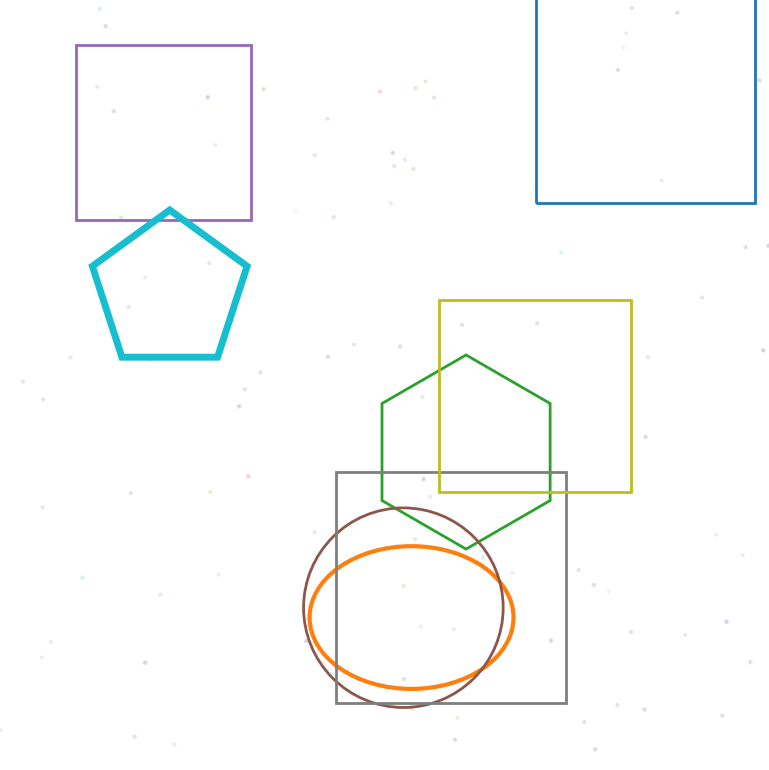[{"shape": "square", "thickness": 1, "radius": 0.71, "center": [0.838, 0.879]}, {"shape": "oval", "thickness": 1.5, "radius": 0.66, "center": [0.534, 0.198]}, {"shape": "hexagon", "thickness": 1, "radius": 0.63, "center": [0.605, 0.413]}, {"shape": "square", "thickness": 1, "radius": 0.57, "center": [0.212, 0.828]}, {"shape": "circle", "thickness": 1, "radius": 0.65, "center": [0.524, 0.211]}, {"shape": "square", "thickness": 1, "radius": 0.75, "center": [0.586, 0.237]}, {"shape": "square", "thickness": 1, "radius": 0.62, "center": [0.695, 0.485]}, {"shape": "pentagon", "thickness": 2.5, "radius": 0.53, "center": [0.22, 0.622]}]